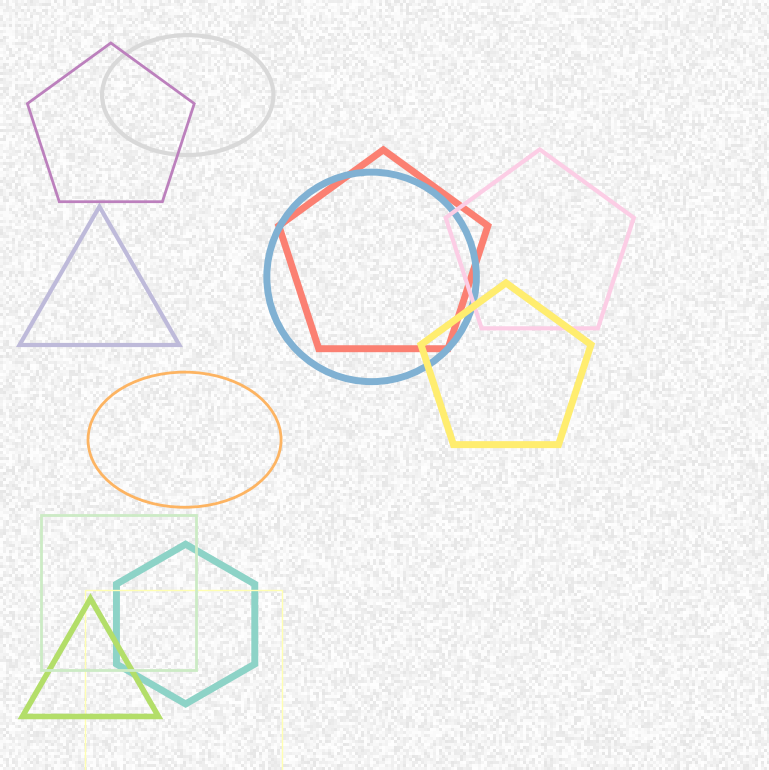[{"shape": "hexagon", "thickness": 2.5, "radius": 0.52, "center": [0.241, 0.19]}, {"shape": "square", "thickness": 0.5, "radius": 0.64, "center": [0.238, 0.106]}, {"shape": "triangle", "thickness": 1.5, "radius": 0.6, "center": [0.129, 0.612]}, {"shape": "pentagon", "thickness": 2.5, "radius": 0.71, "center": [0.498, 0.663]}, {"shape": "circle", "thickness": 2.5, "radius": 0.68, "center": [0.483, 0.64]}, {"shape": "oval", "thickness": 1, "radius": 0.63, "center": [0.24, 0.429]}, {"shape": "triangle", "thickness": 2, "radius": 0.51, "center": [0.117, 0.121]}, {"shape": "pentagon", "thickness": 1.5, "radius": 0.64, "center": [0.701, 0.677]}, {"shape": "oval", "thickness": 1.5, "radius": 0.56, "center": [0.244, 0.877]}, {"shape": "pentagon", "thickness": 1, "radius": 0.57, "center": [0.144, 0.83]}, {"shape": "square", "thickness": 1, "radius": 0.5, "center": [0.153, 0.231]}, {"shape": "pentagon", "thickness": 2.5, "radius": 0.58, "center": [0.657, 0.517]}]